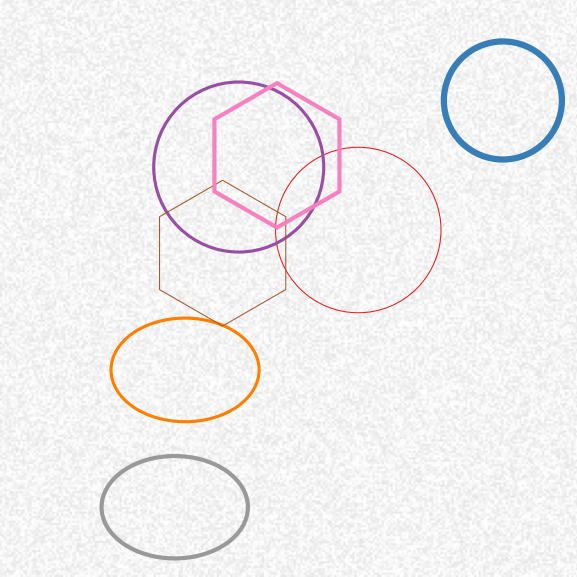[{"shape": "circle", "thickness": 0.5, "radius": 0.72, "center": [0.62, 0.601]}, {"shape": "circle", "thickness": 3, "radius": 0.51, "center": [0.871, 0.825]}, {"shape": "circle", "thickness": 1.5, "radius": 0.74, "center": [0.413, 0.71]}, {"shape": "oval", "thickness": 1.5, "radius": 0.64, "center": [0.32, 0.359]}, {"shape": "hexagon", "thickness": 0.5, "radius": 0.63, "center": [0.386, 0.561]}, {"shape": "hexagon", "thickness": 2, "radius": 0.63, "center": [0.48, 0.73]}, {"shape": "oval", "thickness": 2, "radius": 0.63, "center": [0.303, 0.121]}]